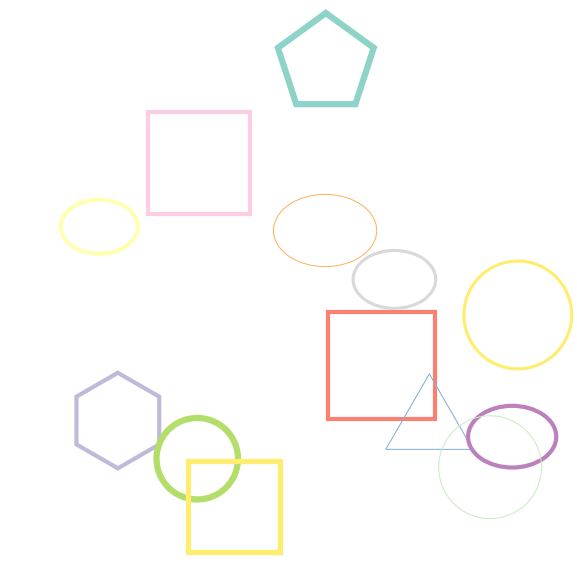[{"shape": "pentagon", "thickness": 3, "radius": 0.44, "center": [0.564, 0.889]}, {"shape": "oval", "thickness": 2, "radius": 0.33, "center": [0.172, 0.607]}, {"shape": "hexagon", "thickness": 2, "radius": 0.41, "center": [0.204, 0.271]}, {"shape": "square", "thickness": 2, "radius": 0.46, "center": [0.66, 0.367]}, {"shape": "triangle", "thickness": 0.5, "radius": 0.44, "center": [0.743, 0.265]}, {"shape": "oval", "thickness": 0.5, "radius": 0.45, "center": [0.563, 0.6]}, {"shape": "circle", "thickness": 3, "radius": 0.35, "center": [0.342, 0.205]}, {"shape": "square", "thickness": 2, "radius": 0.44, "center": [0.344, 0.717]}, {"shape": "oval", "thickness": 1.5, "radius": 0.36, "center": [0.683, 0.515]}, {"shape": "oval", "thickness": 2, "radius": 0.38, "center": [0.887, 0.243]}, {"shape": "circle", "thickness": 0.5, "radius": 0.45, "center": [0.849, 0.19]}, {"shape": "square", "thickness": 2.5, "radius": 0.4, "center": [0.405, 0.122]}, {"shape": "circle", "thickness": 1.5, "radius": 0.47, "center": [0.897, 0.454]}]